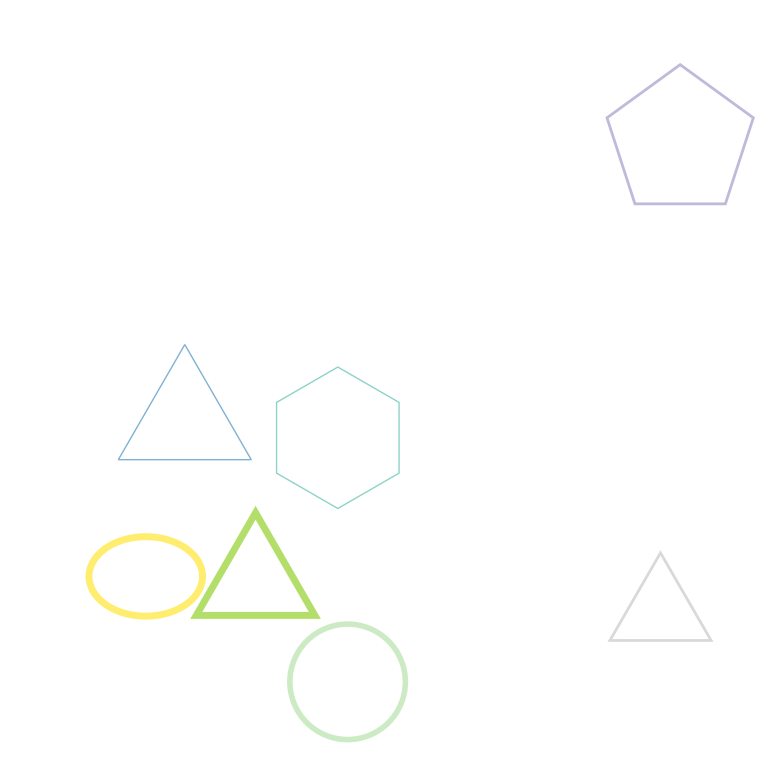[{"shape": "hexagon", "thickness": 0.5, "radius": 0.46, "center": [0.439, 0.431]}, {"shape": "pentagon", "thickness": 1, "radius": 0.5, "center": [0.883, 0.816]}, {"shape": "triangle", "thickness": 0.5, "radius": 0.5, "center": [0.24, 0.453]}, {"shape": "triangle", "thickness": 2.5, "radius": 0.44, "center": [0.332, 0.245]}, {"shape": "triangle", "thickness": 1, "radius": 0.38, "center": [0.858, 0.206]}, {"shape": "circle", "thickness": 2, "radius": 0.37, "center": [0.451, 0.115]}, {"shape": "oval", "thickness": 2.5, "radius": 0.37, "center": [0.189, 0.251]}]